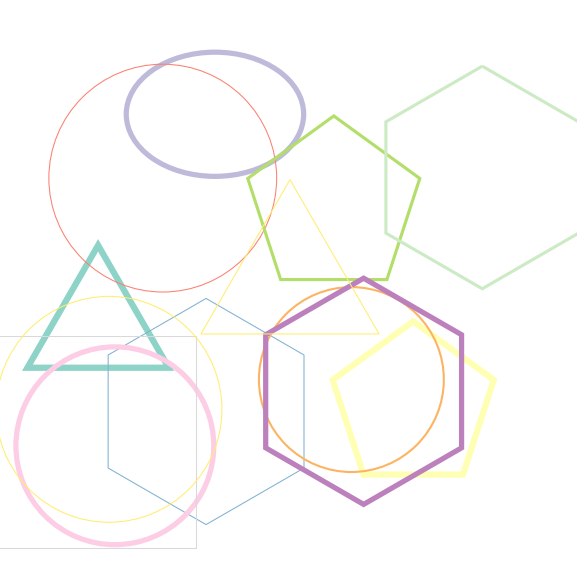[{"shape": "triangle", "thickness": 3, "radius": 0.71, "center": [0.17, 0.433]}, {"shape": "pentagon", "thickness": 3, "radius": 0.73, "center": [0.716, 0.296]}, {"shape": "oval", "thickness": 2.5, "radius": 0.77, "center": [0.372, 0.801]}, {"shape": "circle", "thickness": 0.5, "radius": 0.99, "center": [0.282, 0.691]}, {"shape": "hexagon", "thickness": 0.5, "radius": 0.98, "center": [0.357, 0.287]}, {"shape": "circle", "thickness": 1, "radius": 0.8, "center": [0.608, 0.342]}, {"shape": "pentagon", "thickness": 1.5, "radius": 0.78, "center": [0.578, 0.642]}, {"shape": "circle", "thickness": 2.5, "radius": 0.86, "center": [0.199, 0.227]}, {"shape": "square", "thickness": 0.5, "radius": 0.92, "center": [0.156, 0.234]}, {"shape": "hexagon", "thickness": 2.5, "radius": 0.98, "center": [0.63, 0.322]}, {"shape": "hexagon", "thickness": 1.5, "radius": 0.96, "center": [0.835, 0.692]}, {"shape": "triangle", "thickness": 0.5, "radius": 0.89, "center": [0.502, 0.51]}, {"shape": "circle", "thickness": 0.5, "radius": 0.98, "center": [0.189, 0.29]}]